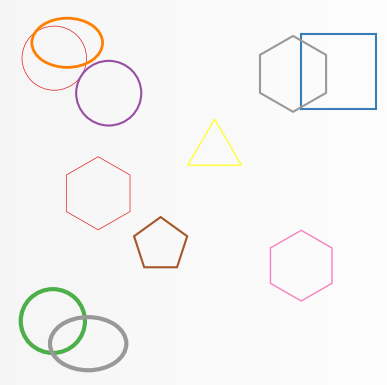[{"shape": "circle", "thickness": 0.5, "radius": 0.42, "center": [0.14, 0.849]}, {"shape": "hexagon", "thickness": 0.5, "radius": 0.47, "center": [0.253, 0.498]}, {"shape": "square", "thickness": 1.5, "radius": 0.48, "center": [0.873, 0.814]}, {"shape": "circle", "thickness": 3, "radius": 0.41, "center": [0.136, 0.166]}, {"shape": "circle", "thickness": 1.5, "radius": 0.42, "center": [0.281, 0.758]}, {"shape": "oval", "thickness": 2, "radius": 0.46, "center": [0.173, 0.889]}, {"shape": "triangle", "thickness": 1, "radius": 0.4, "center": [0.554, 0.611]}, {"shape": "pentagon", "thickness": 1.5, "radius": 0.36, "center": [0.414, 0.364]}, {"shape": "hexagon", "thickness": 1, "radius": 0.46, "center": [0.777, 0.31]}, {"shape": "hexagon", "thickness": 1.5, "radius": 0.49, "center": [0.756, 0.808]}, {"shape": "oval", "thickness": 3, "radius": 0.49, "center": [0.228, 0.107]}]